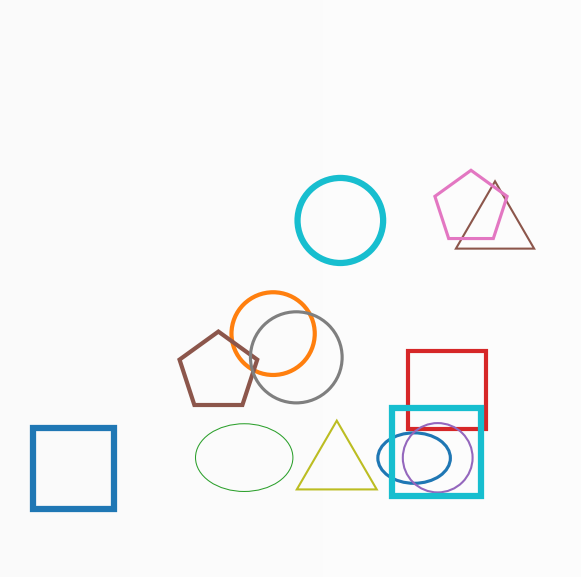[{"shape": "square", "thickness": 3, "radius": 0.35, "center": [0.126, 0.188]}, {"shape": "oval", "thickness": 1.5, "radius": 0.31, "center": [0.712, 0.206]}, {"shape": "circle", "thickness": 2, "radius": 0.36, "center": [0.47, 0.421]}, {"shape": "oval", "thickness": 0.5, "radius": 0.42, "center": [0.42, 0.207]}, {"shape": "square", "thickness": 2, "radius": 0.34, "center": [0.769, 0.324]}, {"shape": "circle", "thickness": 1, "radius": 0.3, "center": [0.753, 0.207]}, {"shape": "pentagon", "thickness": 2, "radius": 0.35, "center": [0.376, 0.355]}, {"shape": "triangle", "thickness": 1, "radius": 0.39, "center": [0.852, 0.607]}, {"shape": "pentagon", "thickness": 1.5, "radius": 0.33, "center": [0.81, 0.639]}, {"shape": "circle", "thickness": 1.5, "radius": 0.39, "center": [0.51, 0.38]}, {"shape": "triangle", "thickness": 1, "radius": 0.4, "center": [0.579, 0.191]}, {"shape": "square", "thickness": 3, "radius": 0.38, "center": [0.751, 0.216]}, {"shape": "circle", "thickness": 3, "radius": 0.37, "center": [0.586, 0.617]}]